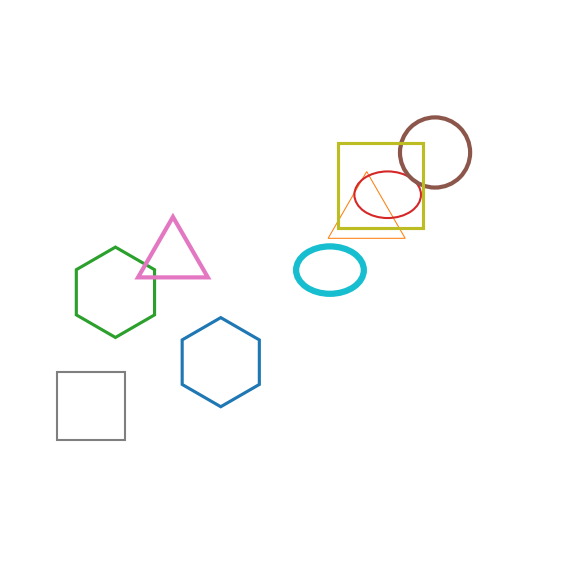[{"shape": "hexagon", "thickness": 1.5, "radius": 0.39, "center": [0.382, 0.372]}, {"shape": "triangle", "thickness": 0.5, "radius": 0.39, "center": [0.635, 0.625]}, {"shape": "hexagon", "thickness": 1.5, "radius": 0.39, "center": [0.2, 0.493]}, {"shape": "oval", "thickness": 1, "radius": 0.29, "center": [0.671, 0.662]}, {"shape": "circle", "thickness": 2, "radius": 0.3, "center": [0.753, 0.735]}, {"shape": "triangle", "thickness": 2, "radius": 0.35, "center": [0.299, 0.554]}, {"shape": "square", "thickness": 1, "radius": 0.29, "center": [0.157, 0.296]}, {"shape": "square", "thickness": 1.5, "radius": 0.37, "center": [0.659, 0.677]}, {"shape": "oval", "thickness": 3, "radius": 0.29, "center": [0.571, 0.531]}]